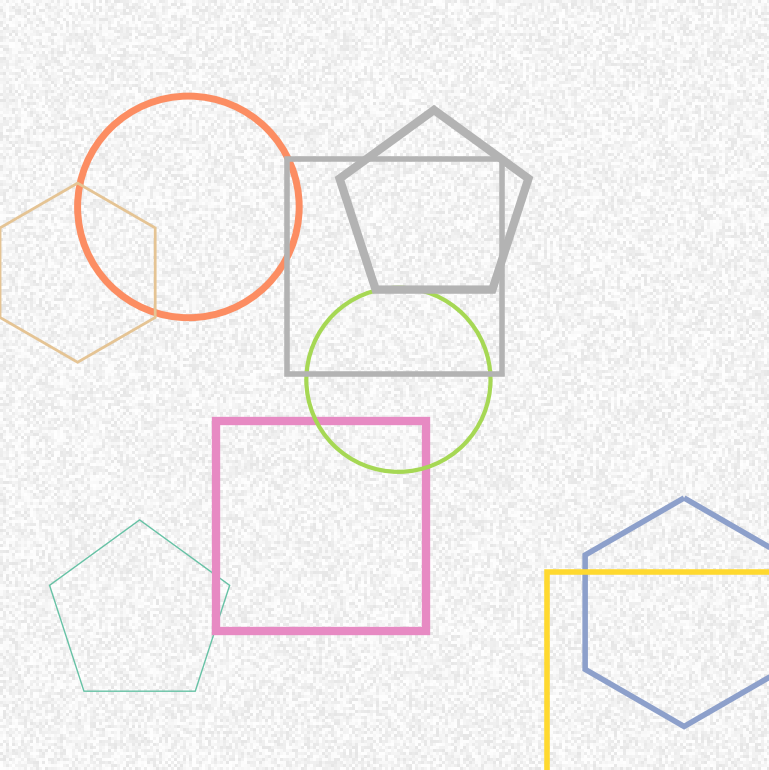[{"shape": "pentagon", "thickness": 0.5, "radius": 0.61, "center": [0.181, 0.202]}, {"shape": "circle", "thickness": 2.5, "radius": 0.72, "center": [0.245, 0.731]}, {"shape": "hexagon", "thickness": 2, "radius": 0.74, "center": [0.888, 0.205]}, {"shape": "square", "thickness": 3, "radius": 0.68, "center": [0.417, 0.317]}, {"shape": "circle", "thickness": 1.5, "radius": 0.6, "center": [0.517, 0.507]}, {"shape": "square", "thickness": 2, "radius": 0.74, "center": [0.858, 0.11]}, {"shape": "hexagon", "thickness": 1, "radius": 0.58, "center": [0.101, 0.646]}, {"shape": "pentagon", "thickness": 3, "radius": 0.64, "center": [0.564, 0.728]}, {"shape": "square", "thickness": 2, "radius": 0.7, "center": [0.512, 0.654]}]